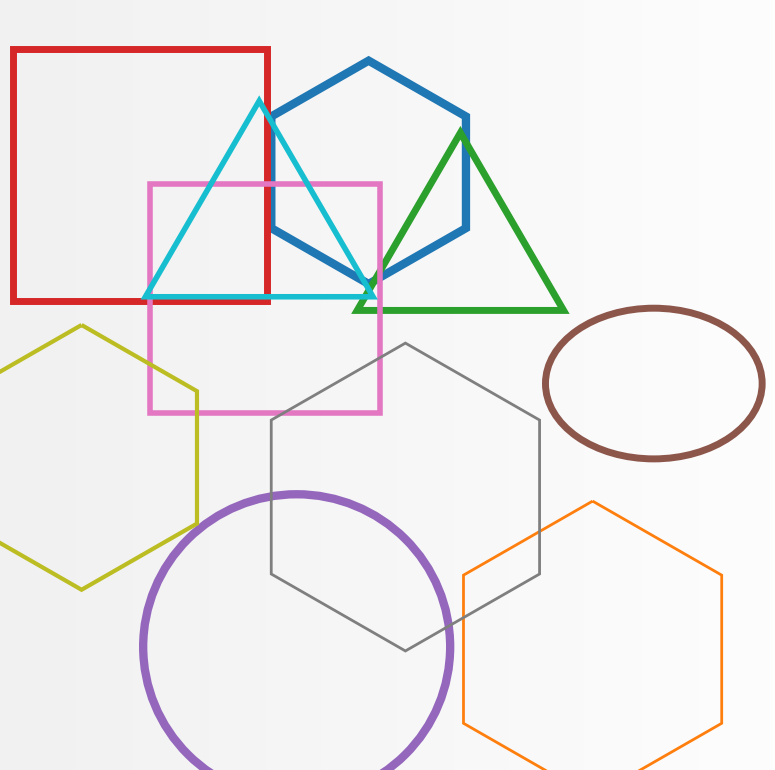[{"shape": "hexagon", "thickness": 3, "radius": 0.73, "center": [0.476, 0.776]}, {"shape": "hexagon", "thickness": 1, "radius": 0.96, "center": [0.765, 0.157]}, {"shape": "triangle", "thickness": 2.5, "radius": 0.77, "center": [0.594, 0.674]}, {"shape": "square", "thickness": 2.5, "radius": 0.82, "center": [0.181, 0.772]}, {"shape": "circle", "thickness": 3, "radius": 0.99, "center": [0.383, 0.16]}, {"shape": "oval", "thickness": 2.5, "radius": 0.7, "center": [0.844, 0.502]}, {"shape": "square", "thickness": 2, "radius": 0.74, "center": [0.342, 0.612]}, {"shape": "hexagon", "thickness": 1, "radius": 1.0, "center": [0.523, 0.355]}, {"shape": "hexagon", "thickness": 1.5, "radius": 0.86, "center": [0.105, 0.406]}, {"shape": "triangle", "thickness": 2, "radius": 0.85, "center": [0.334, 0.699]}]